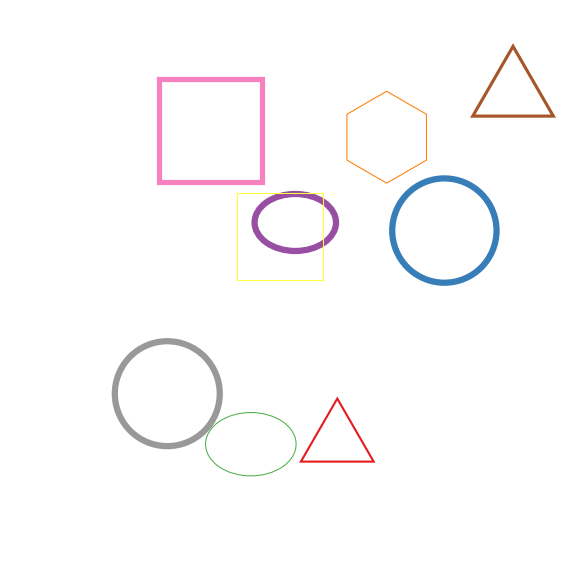[{"shape": "triangle", "thickness": 1, "radius": 0.36, "center": [0.584, 0.236]}, {"shape": "circle", "thickness": 3, "radius": 0.45, "center": [0.77, 0.6]}, {"shape": "oval", "thickness": 0.5, "radius": 0.39, "center": [0.434, 0.23]}, {"shape": "oval", "thickness": 3, "radius": 0.35, "center": [0.511, 0.614]}, {"shape": "hexagon", "thickness": 0.5, "radius": 0.4, "center": [0.67, 0.762]}, {"shape": "square", "thickness": 0.5, "radius": 0.38, "center": [0.485, 0.589]}, {"shape": "triangle", "thickness": 1.5, "radius": 0.4, "center": [0.888, 0.838]}, {"shape": "square", "thickness": 2.5, "radius": 0.45, "center": [0.365, 0.773]}, {"shape": "circle", "thickness": 3, "radius": 0.45, "center": [0.29, 0.317]}]